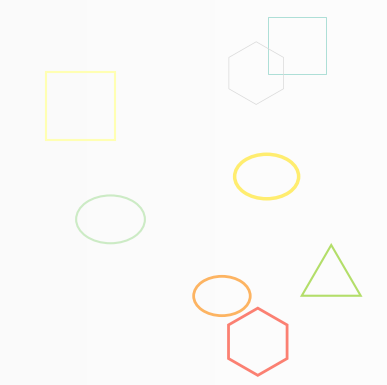[{"shape": "square", "thickness": 0.5, "radius": 0.37, "center": [0.766, 0.882]}, {"shape": "square", "thickness": 1.5, "radius": 0.44, "center": [0.208, 0.725]}, {"shape": "hexagon", "thickness": 2, "radius": 0.44, "center": [0.665, 0.112]}, {"shape": "oval", "thickness": 2, "radius": 0.36, "center": [0.573, 0.231]}, {"shape": "triangle", "thickness": 1.5, "radius": 0.44, "center": [0.855, 0.276]}, {"shape": "hexagon", "thickness": 0.5, "radius": 0.41, "center": [0.661, 0.81]}, {"shape": "oval", "thickness": 1.5, "radius": 0.44, "center": [0.285, 0.43]}, {"shape": "oval", "thickness": 2.5, "radius": 0.41, "center": [0.688, 0.542]}]